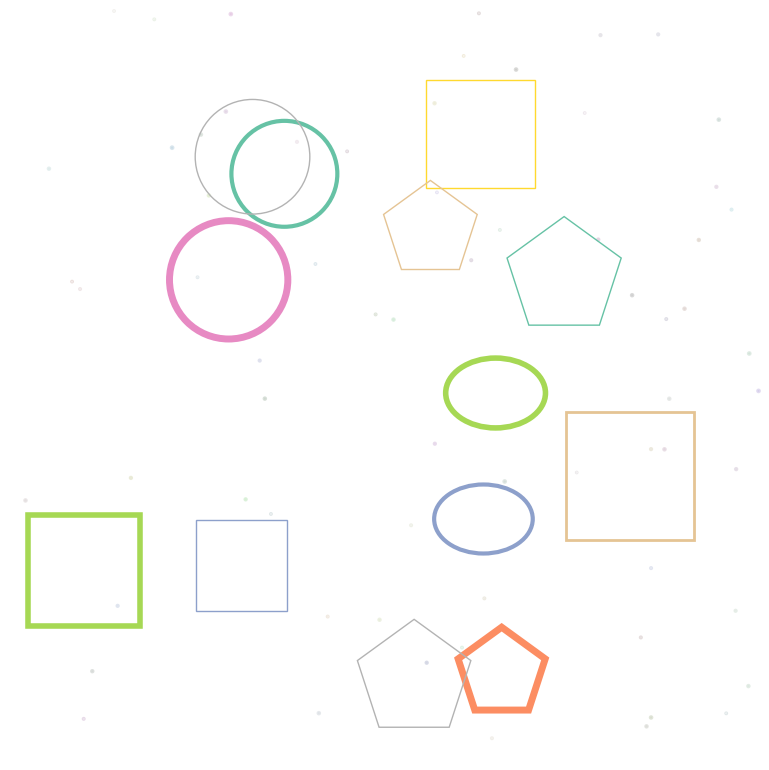[{"shape": "circle", "thickness": 1.5, "radius": 0.34, "center": [0.369, 0.774]}, {"shape": "pentagon", "thickness": 0.5, "radius": 0.39, "center": [0.733, 0.641]}, {"shape": "pentagon", "thickness": 2.5, "radius": 0.3, "center": [0.652, 0.126]}, {"shape": "square", "thickness": 0.5, "radius": 0.3, "center": [0.314, 0.266]}, {"shape": "oval", "thickness": 1.5, "radius": 0.32, "center": [0.628, 0.326]}, {"shape": "circle", "thickness": 2.5, "radius": 0.38, "center": [0.297, 0.637]}, {"shape": "square", "thickness": 2, "radius": 0.36, "center": [0.109, 0.259]}, {"shape": "oval", "thickness": 2, "radius": 0.32, "center": [0.644, 0.49]}, {"shape": "square", "thickness": 0.5, "radius": 0.35, "center": [0.624, 0.826]}, {"shape": "pentagon", "thickness": 0.5, "radius": 0.32, "center": [0.559, 0.702]}, {"shape": "square", "thickness": 1, "radius": 0.41, "center": [0.818, 0.382]}, {"shape": "circle", "thickness": 0.5, "radius": 0.37, "center": [0.328, 0.796]}, {"shape": "pentagon", "thickness": 0.5, "radius": 0.39, "center": [0.538, 0.118]}]